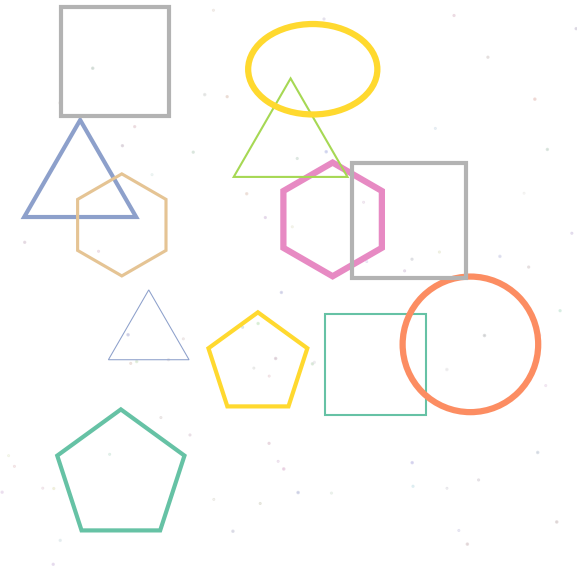[{"shape": "square", "thickness": 1, "radius": 0.44, "center": [0.651, 0.368]}, {"shape": "pentagon", "thickness": 2, "radius": 0.58, "center": [0.209, 0.174]}, {"shape": "circle", "thickness": 3, "radius": 0.59, "center": [0.815, 0.403]}, {"shape": "triangle", "thickness": 2, "radius": 0.56, "center": [0.139, 0.679]}, {"shape": "triangle", "thickness": 0.5, "radius": 0.4, "center": [0.258, 0.417]}, {"shape": "hexagon", "thickness": 3, "radius": 0.49, "center": [0.576, 0.619]}, {"shape": "triangle", "thickness": 1, "radius": 0.57, "center": [0.503, 0.75]}, {"shape": "oval", "thickness": 3, "radius": 0.56, "center": [0.542, 0.879]}, {"shape": "pentagon", "thickness": 2, "radius": 0.45, "center": [0.447, 0.368]}, {"shape": "hexagon", "thickness": 1.5, "radius": 0.44, "center": [0.211, 0.61]}, {"shape": "square", "thickness": 2, "radius": 0.5, "center": [0.708, 0.617]}, {"shape": "square", "thickness": 2, "radius": 0.47, "center": [0.199, 0.893]}]